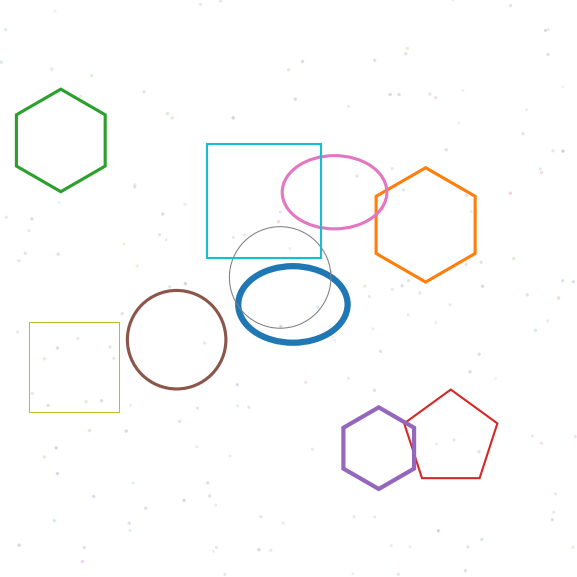[{"shape": "oval", "thickness": 3, "radius": 0.47, "center": [0.507, 0.472]}, {"shape": "hexagon", "thickness": 1.5, "radius": 0.49, "center": [0.737, 0.61]}, {"shape": "hexagon", "thickness": 1.5, "radius": 0.44, "center": [0.105, 0.756]}, {"shape": "pentagon", "thickness": 1, "radius": 0.42, "center": [0.781, 0.24]}, {"shape": "hexagon", "thickness": 2, "radius": 0.35, "center": [0.656, 0.223]}, {"shape": "circle", "thickness": 1.5, "radius": 0.43, "center": [0.306, 0.411]}, {"shape": "oval", "thickness": 1.5, "radius": 0.45, "center": [0.579, 0.666]}, {"shape": "circle", "thickness": 0.5, "radius": 0.44, "center": [0.485, 0.519]}, {"shape": "square", "thickness": 0.5, "radius": 0.39, "center": [0.128, 0.364]}, {"shape": "square", "thickness": 1, "radius": 0.49, "center": [0.457, 0.651]}]